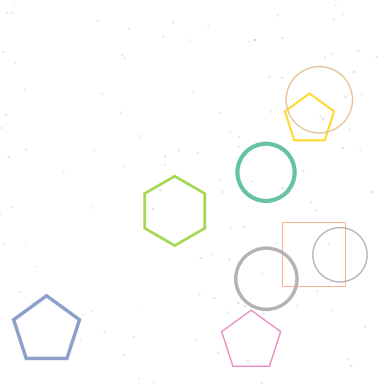[{"shape": "circle", "thickness": 3, "radius": 0.37, "center": [0.691, 0.552]}, {"shape": "square", "thickness": 0.5, "radius": 0.41, "center": [0.814, 0.341]}, {"shape": "pentagon", "thickness": 2.5, "radius": 0.45, "center": [0.121, 0.142]}, {"shape": "pentagon", "thickness": 1, "radius": 0.4, "center": [0.652, 0.114]}, {"shape": "hexagon", "thickness": 2, "radius": 0.45, "center": [0.454, 0.452]}, {"shape": "pentagon", "thickness": 1.5, "radius": 0.34, "center": [0.804, 0.69]}, {"shape": "circle", "thickness": 1, "radius": 0.43, "center": [0.829, 0.741]}, {"shape": "circle", "thickness": 1, "radius": 0.35, "center": [0.883, 0.338]}, {"shape": "circle", "thickness": 2.5, "radius": 0.4, "center": [0.692, 0.276]}]